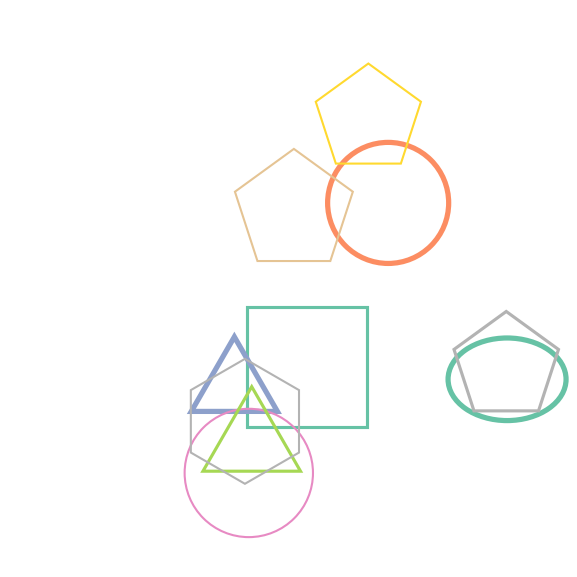[{"shape": "oval", "thickness": 2.5, "radius": 0.51, "center": [0.878, 0.342]}, {"shape": "square", "thickness": 1.5, "radius": 0.52, "center": [0.532, 0.364]}, {"shape": "circle", "thickness": 2.5, "radius": 0.52, "center": [0.672, 0.648]}, {"shape": "triangle", "thickness": 2.5, "radius": 0.43, "center": [0.406, 0.33]}, {"shape": "circle", "thickness": 1, "radius": 0.56, "center": [0.431, 0.18]}, {"shape": "triangle", "thickness": 1.5, "radius": 0.49, "center": [0.436, 0.232]}, {"shape": "pentagon", "thickness": 1, "radius": 0.48, "center": [0.638, 0.793]}, {"shape": "pentagon", "thickness": 1, "radius": 0.54, "center": [0.509, 0.634]}, {"shape": "pentagon", "thickness": 1.5, "radius": 0.48, "center": [0.877, 0.365]}, {"shape": "hexagon", "thickness": 1, "radius": 0.54, "center": [0.424, 0.27]}]